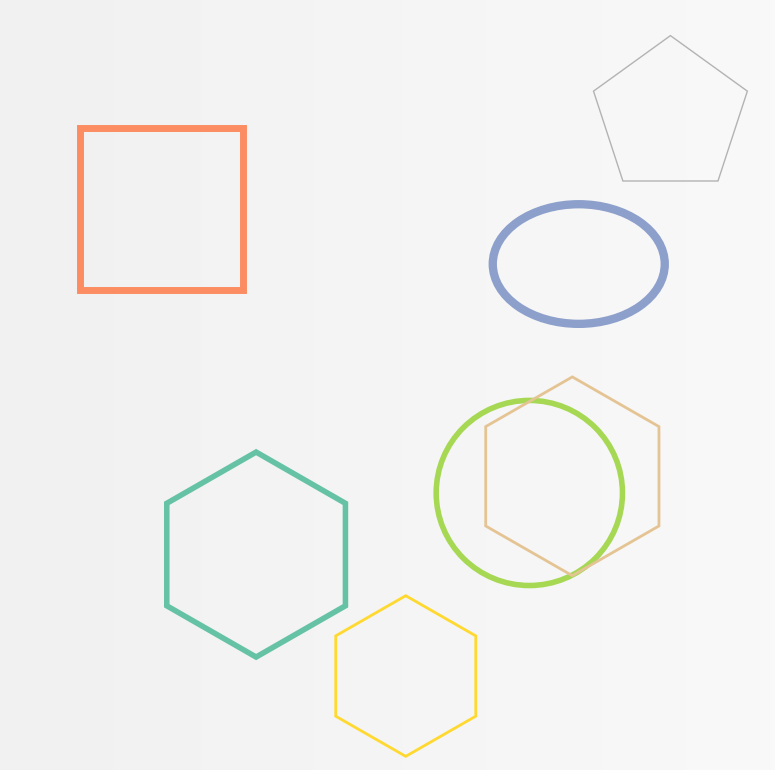[{"shape": "hexagon", "thickness": 2, "radius": 0.67, "center": [0.33, 0.28]}, {"shape": "square", "thickness": 2.5, "radius": 0.53, "center": [0.208, 0.729]}, {"shape": "oval", "thickness": 3, "radius": 0.55, "center": [0.747, 0.657]}, {"shape": "circle", "thickness": 2, "radius": 0.6, "center": [0.683, 0.36]}, {"shape": "hexagon", "thickness": 1, "radius": 0.52, "center": [0.524, 0.122]}, {"shape": "hexagon", "thickness": 1, "radius": 0.65, "center": [0.738, 0.381]}, {"shape": "pentagon", "thickness": 0.5, "radius": 0.52, "center": [0.865, 0.849]}]